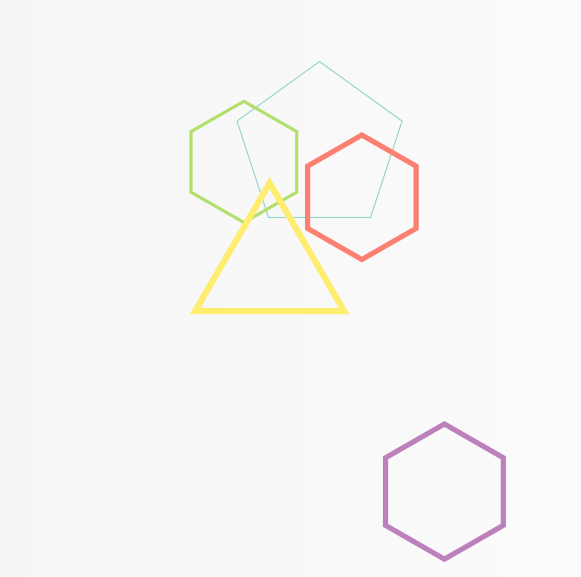[{"shape": "pentagon", "thickness": 0.5, "radius": 0.75, "center": [0.55, 0.743]}, {"shape": "hexagon", "thickness": 2.5, "radius": 0.54, "center": [0.623, 0.658]}, {"shape": "hexagon", "thickness": 1.5, "radius": 0.52, "center": [0.42, 0.719]}, {"shape": "hexagon", "thickness": 2.5, "radius": 0.59, "center": [0.765, 0.148]}, {"shape": "triangle", "thickness": 3, "radius": 0.74, "center": [0.464, 0.534]}]